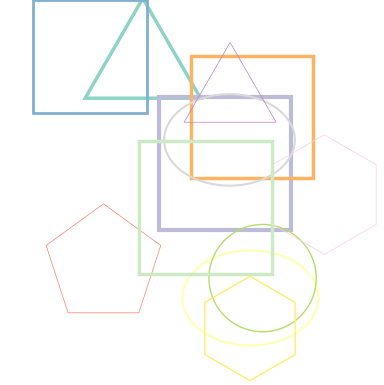[{"shape": "triangle", "thickness": 2.5, "radius": 0.86, "center": [0.371, 0.831]}, {"shape": "oval", "thickness": 1.5, "radius": 0.88, "center": [0.65, 0.226]}, {"shape": "square", "thickness": 3, "radius": 0.86, "center": [0.584, 0.575]}, {"shape": "pentagon", "thickness": 0.5, "radius": 0.78, "center": [0.269, 0.314]}, {"shape": "square", "thickness": 2, "radius": 0.74, "center": [0.234, 0.852]}, {"shape": "square", "thickness": 2.5, "radius": 0.79, "center": [0.655, 0.696]}, {"shape": "circle", "thickness": 1, "radius": 0.7, "center": [0.682, 0.278]}, {"shape": "hexagon", "thickness": 0.5, "radius": 0.78, "center": [0.843, 0.495]}, {"shape": "oval", "thickness": 1.5, "radius": 0.85, "center": [0.596, 0.637]}, {"shape": "triangle", "thickness": 0.5, "radius": 0.69, "center": [0.598, 0.752]}, {"shape": "square", "thickness": 2.5, "radius": 0.86, "center": [0.533, 0.462]}, {"shape": "hexagon", "thickness": 1, "radius": 0.68, "center": [0.649, 0.147]}]